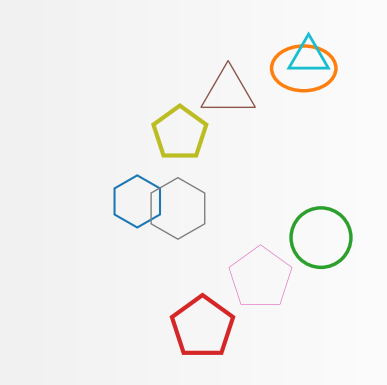[{"shape": "hexagon", "thickness": 1.5, "radius": 0.34, "center": [0.354, 0.477]}, {"shape": "oval", "thickness": 2.5, "radius": 0.42, "center": [0.784, 0.822]}, {"shape": "circle", "thickness": 2.5, "radius": 0.39, "center": [0.828, 0.383]}, {"shape": "pentagon", "thickness": 3, "radius": 0.41, "center": [0.523, 0.151]}, {"shape": "triangle", "thickness": 1, "radius": 0.41, "center": [0.589, 0.762]}, {"shape": "pentagon", "thickness": 0.5, "radius": 0.43, "center": [0.672, 0.279]}, {"shape": "hexagon", "thickness": 1, "radius": 0.4, "center": [0.459, 0.459]}, {"shape": "pentagon", "thickness": 3, "radius": 0.36, "center": [0.464, 0.654]}, {"shape": "triangle", "thickness": 2, "radius": 0.29, "center": [0.796, 0.853]}]